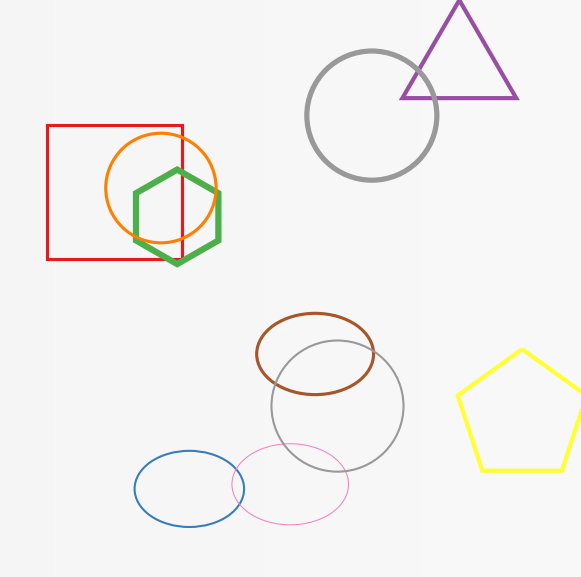[{"shape": "square", "thickness": 1.5, "radius": 0.58, "center": [0.197, 0.667]}, {"shape": "oval", "thickness": 1, "radius": 0.47, "center": [0.326, 0.153]}, {"shape": "hexagon", "thickness": 3, "radius": 0.41, "center": [0.305, 0.624]}, {"shape": "triangle", "thickness": 2, "radius": 0.57, "center": [0.79, 0.886]}, {"shape": "circle", "thickness": 1.5, "radius": 0.47, "center": [0.277, 0.674]}, {"shape": "pentagon", "thickness": 2, "radius": 0.58, "center": [0.898, 0.278]}, {"shape": "oval", "thickness": 1.5, "radius": 0.5, "center": [0.542, 0.386]}, {"shape": "oval", "thickness": 0.5, "radius": 0.5, "center": [0.499, 0.161]}, {"shape": "circle", "thickness": 2.5, "radius": 0.56, "center": [0.64, 0.799]}, {"shape": "circle", "thickness": 1, "radius": 0.57, "center": [0.581, 0.296]}]